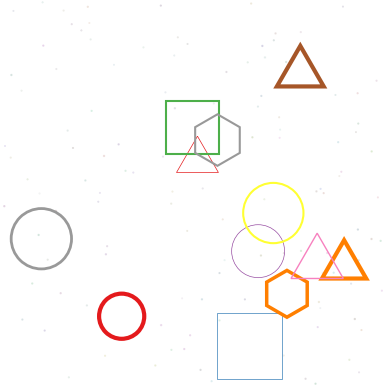[{"shape": "circle", "thickness": 3, "radius": 0.29, "center": [0.316, 0.179]}, {"shape": "triangle", "thickness": 0.5, "radius": 0.31, "center": [0.513, 0.583]}, {"shape": "square", "thickness": 0.5, "radius": 0.43, "center": [0.648, 0.102]}, {"shape": "square", "thickness": 1.5, "radius": 0.34, "center": [0.5, 0.67]}, {"shape": "circle", "thickness": 0.5, "radius": 0.34, "center": [0.67, 0.348]}, {"shape": "triangle", "thickness": 3, "radius": 0.33, "center": [0.894, 0.31]}, {"shape": "hexagon", "thickness": 2.5, "radius": 0.3, "center": [0.745, 0.237]}, {"shape": "circle", "thickness": 1.5, "radius": 0.39, "center": [0.71, 0.447]}, {"shape": "triangle", "thickness": 3, "radius": 0.35, "center": [0.78, 0.811]}, {"shape": "triangle", "thickness": 1, "radius": 0.39, "center": [0.824, 0.316]}, {"shape": "hexagon", "thickness": 1.5, "radius": 0.33, "center": [0.565, 0.636]}, {"shape": "circle", "thickness": 2, "radius": 0.39, "center": [0.107, 0.38]}]